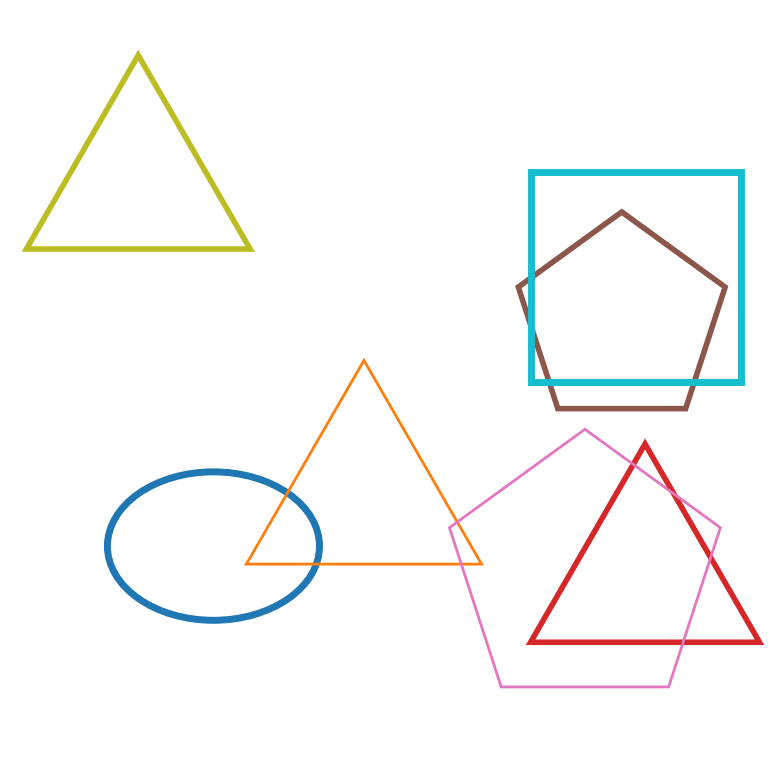[{"shape": "oval", "thickness": 2.5, "radius": 0.69, "center": [0.277, 0.291]}, {"shape": "triangle", "thickness": 1, "radius": 0.88, "center": [0.473, 0.356]}, {"shape": "triangle", "thickness": 2, "radius": 0.86, "center": [0.838, 0.252]}, {"shape": "pentagon", "thickness": 2, "radius": 0.71, "center": [0.807, 0.584]}, {"shape": "pentagon", "thickness": 1, "radius": 0.92, "center": [0.76, 0.258]}, {"shape": "triangle", "thickness": 2, "radius": 0.84, "center": [0.18, 0.761]}, {"shape": "square", "thickness": 2.5, "radius": 0.68, "center": [0.826, 0.64]}]